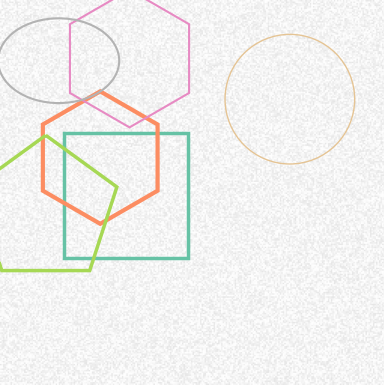[{"shape": "square", "thickness": 2.5, "radius": 0.81, "center": [0.327, 0.492]}, {"shape": "hexagon", "thickness": 3, "radius": 0.86, "center": [0.26, 0.591]}, {"shape": "hexagon", "thickness": 1.5, "radius": 0.89, "center": [0.336, 0.848]}, {"shape": "pentagon", "thickness": 2.5, "radius": 0.97, "center": [0.119, 0.454]}, {"shape": "circle", "thickness": 1, "radius": 0.84, "center": [0.753, 0.742]}, {"shape": "oval", "thickness": 1.5, "radius": 0.79, "center": [0.152, 0.842]}]